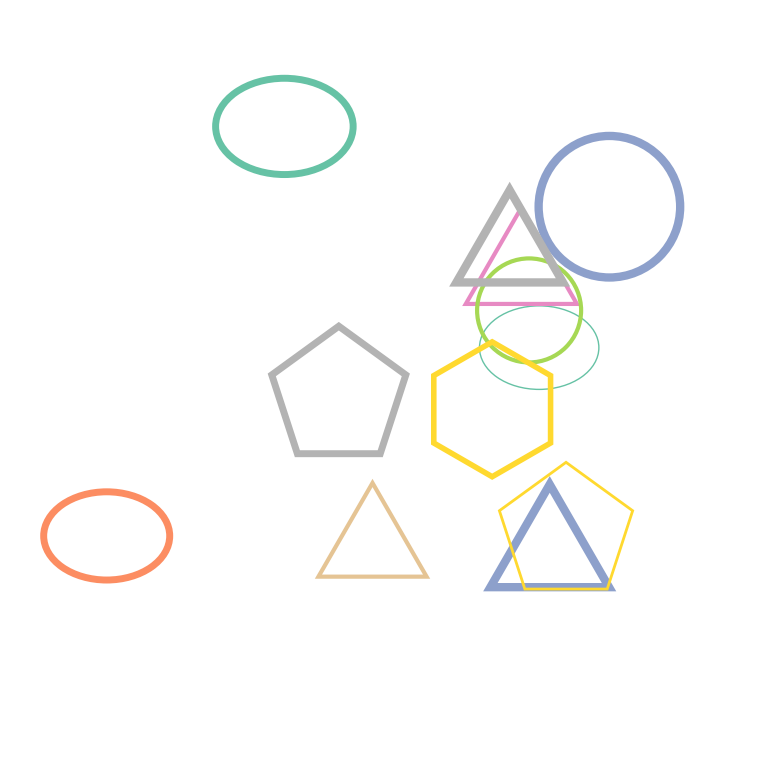[{"shape": "oval", "thickness": 2.5, "radius": 0.45, "center": [0.369, 0.836]}, {"shape": "oval", "thickness": 0.5, "radius": 0.39, "center": [0.7, 0.549]}, {"shape": "oval", "thickness": 2.5, "radius": 0.41, "center": [0.139, 0.304]}, {"shape": "circle", "thickness": 3, "radius": 0.46, "center": [0.791, 0.732]}, {"shape": "triangle", "thickness": 3, "radius": 0.44, "center": [0.714, 0.282]}, {"shape": "triangle", "thickness": 1.5, "radius": 0.42, "center": [0.677, 0.647]}, {"shape": "circle", "thickness": 1.5, "radius": 0.34, "center": [0.687, 0.597]}, {"shape": "pentagon", "thickness": 1, "radius": 0.45, "center": [0.735, 0.309]}, {"shape": "hexagon", "thickness": 2, "radius": 0.44, "center": [0.639, 0.468]}, {"shape": "triangle", "thickness": 1.5, "radius": 0.41, "center": [0.484, 0.292]}, {"shape": "triangle", "thickness": 3, "radius": 0.4, "center": [0.662, 0.673]}, {"shape": "pentagon", "thickness": 2.5, "radius": 0.46, "center": [0.44, 0.485]}]